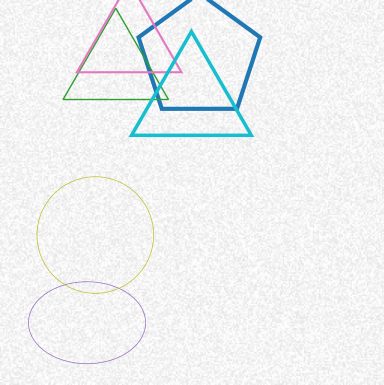[{"shape": "pentagon", "thickness": 3, "radius": 0.83, "center": [0.518, 0.852]}, {"shape": "triangle", "thickness": 1, "radius": 0.79, "center": [0.301, 0.821]}, {"shape": "oval", "thickness": 0.5, "radius": 0.76, "center": [0.226, 0.162]}, {"shape": "triangle", "thickness": 1.5, "radius": 0.78, "center": [0.335, 0.891]}, {"shape": "circle", "thickness": 0.5, "radius": 0.76, "center": [0.248, 0.39]}, {"shape": "triangle", "thickness": 2.5, "radius": 0.9, "center": [0.497, 0.738]}]